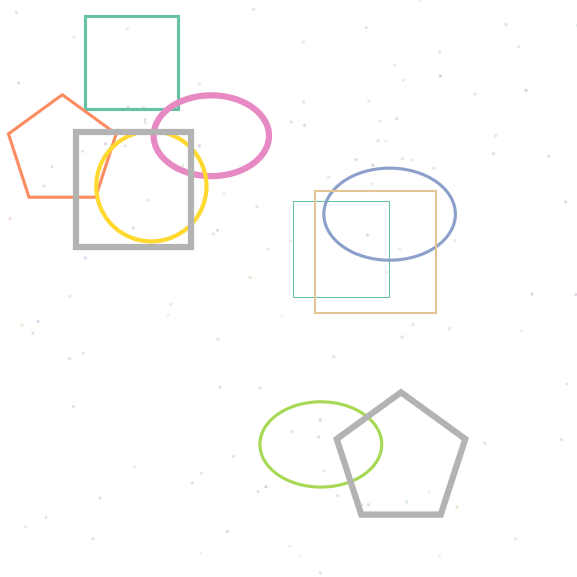[{"shape": "square", "thickness": 0.5, "radius": 0.42, "center": [0.59, 0.568]}, {"shape": "square", "thickness": 1.5, "radius": 0.4, "center": [0.227, 0.891]}, {"shape": "pentagon", "thickness": 1.5, "radius": 0.49, "center": [0.108, 0.737]}, {"shape": "oval", "thickness": 1.5, "radius": 0.57, "center": [0.675, 0.628]}, {"shape": "oval", "thickness": 3, "radius": 0.5, "center": [0.366, 0.764]}, {"shape": "oval", "thickness": 1.5, "radius": 0.53, "center": [0.556, 0.23]}, {"shape": "circle", "thickness": 2, "radius": 0.48, "center": [0.262, 0.677]}, {"shape": "square", "thickness": 1, "radius": 0.53, "center": [0.65, 0.563]}, {"shape": "pentagon", "thickness": 3, "radius": 0.59, "center": [0.694, 0.203]}, {"shape": "square", "thickness": 3, "radius": 0.5, "center": [0.231, 0.671]}]